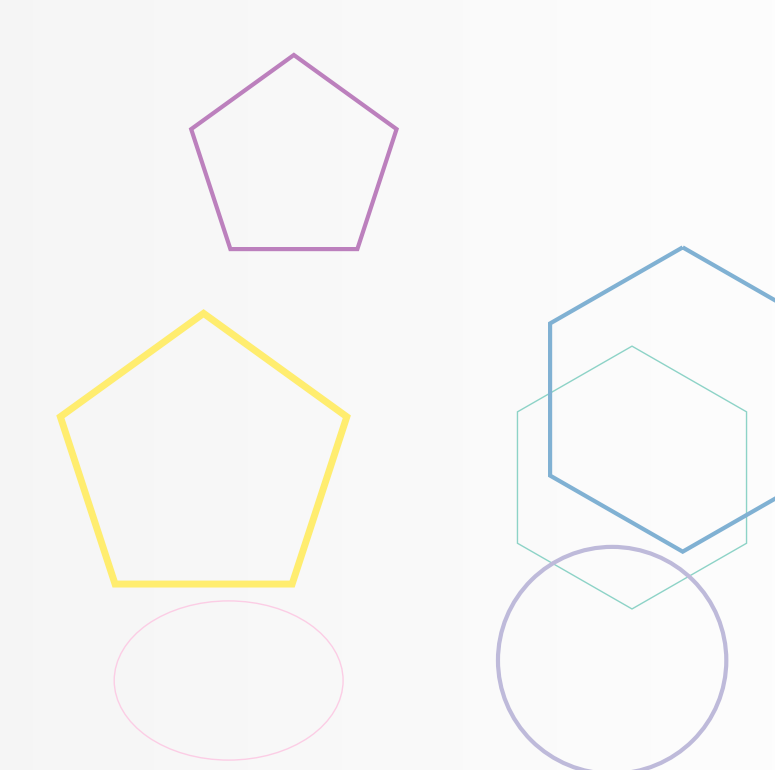[{"shape": "hexagon", "thickness": 0.5, "radius": 0.85, "center": [0.815, 0.38]}, {"shape": "circle", "thickness": 1.5, "radius": 0.74, "center": [0.79, 0.142]}, {"shape": "hexagon", "thickness": 1.5, "radius": 0.99, "center": [0.881, 0.481]}, {"shape": "oval", "thickness": 0.5, "radius": 0.74, "center": [0.295, 0.116]}, {"shape": "pentagon", "thickness": 1.5, "radius": 0.7, "center": [0.379, 0.789]}, {"shape": "pentagon", "thickness": 2.5, "radius": 0.97, "center": [0.263, 0.399]}]